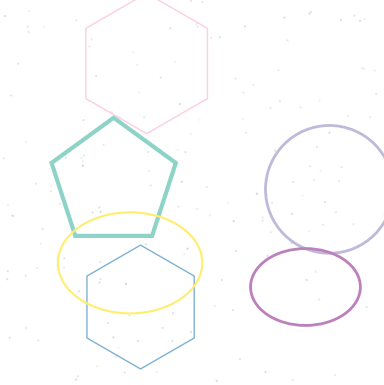[{"shape": "pentagon", "thickness": 3, "radius": 0.85, "center": [0.295, 0.524]}, {"shape": "circle", "thickness": 2, "radius": 0.83, "center": [0.856, 0.508]}, {"shape": "hexagon", "thickness": 1, "radius": 0.8, "center": [0.365, 0.203]}, {"shape": "hexagon", "thickness": 1, "radius": 0.91, "center": [0.381, 0.835]}, {"shape": "oval", "thickness": 2, "radius": 0.71, "center": [0.793, 0.255]}, {"shape": "oval", "thickness": 1.5, "radius": 0.94, "center": [0.338, 0.317]}]